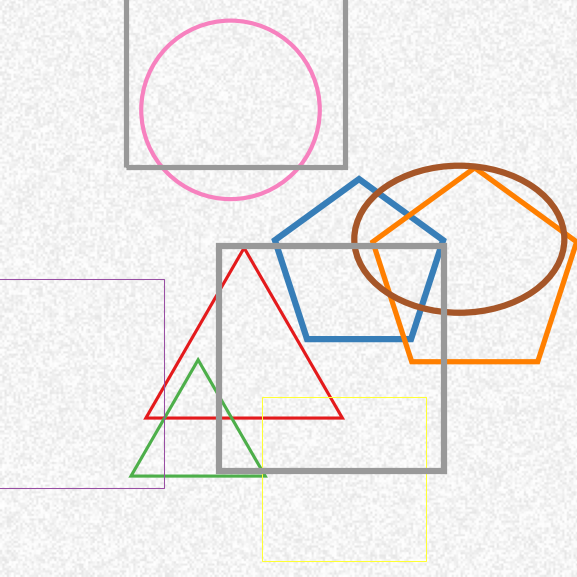[{"shape": "triangle", "thickness": 1.5, "radius": 0.98, "center": [0.423, 0.373]}, {"shape": "pentagon", "thickness": 3, "radius": 0.77, "center": [0.622, 0.536]}, {"shape": "triangle", "thickness": 1.5, "radius": 0.67, "center": [0.343, 0.242]}, {"shape": "square", "thickness": 0.5, "radius": 0.9, "center": [0.104, 0.335]}, {"shape": "pentagon", "thickness": 2.5, "radius": 0.93, "center": [0.822, 0.523]}, {"shape": "square", "thickness": 0.5, "radius": 0.71, "center": [0.596, 0.169]}, {"shape": "oval", "thickness": 3, "radius": 0.91, "center": [0.795, 0.585]}, {"shape": "circle", "thickness": 2, "radius": 0.77, "center": [0.399, 0.809]}, {"shape": "square", "thickness": 3, "radius": 0.97, "center": [0.573, 0.378]}, {"shape": "square", "thickness": 2.5, "radius": 0.95, "center": [0.408, 0.899]}]